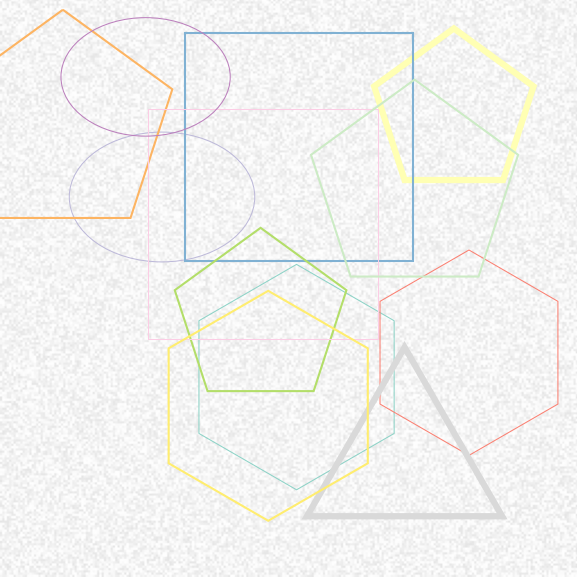[{"shape": "hexagon", "thickness": 0.5, "radius": 0.98, "center": [0.513, 0.346]}, {"shape": "pentagon", "thickness": 3, "radius": 0.73, "center": [0.786, 0.805]}, {"shape": "oval", "thickness": 0.5, "radius": 0.8, "center": [0.281, 0.658]}, {"shape": "hexagon", "thickness": 0.5, "radius": 0.89, "center": [0.812, 0.388]}, {"shape": "square", "thickness": 1, "radius": 0.99, "center": [0.517, 0.745]}, {"shape": "pentagon", "thickness": 1, "radius": 1.0, "center": [0.109, 0.783]}, {"shape": "pentagon", "thickness": 1, "radius": 0.78, "center": [0.451, 0.448]}, {"shape": "square", "thickness": 0.5, "radius": 1.0, "center": [0.455, 0.611]}, {"shape": "triangle", "thickness": 3, "radius": 0.98, "center": [0.701, 0.203]}, {"shape": "oval", "thickness": 0.5, "radius": 0.73, "center": [0.252, 0.866]}, {"shape": "pentagon", "thickness": 1, "radius": 0.94, "center": [0.718, 0.673]}, {"shape": "hexagon", "thickness": 1, "radius": 1.0, "center": [0.464, 0.296]}]